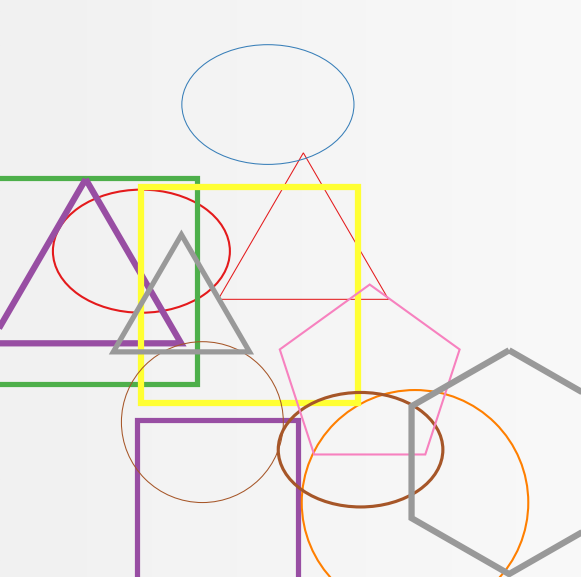[{"shape": "triangle", "thickness": 0.5, "radius": 0.85, "center": [0.522, 0.565]}, {"shape": "oval", "thickness": 1, "radius": 0.76, "center": [0.243, 0.564]}, {"shape": "oval", "thickness": 0.5, "radius": 0.74, "center": [0.461, 0.818]}, {"shape": "square", "thickness": 2.5, "radius": 0.89, "center": [0.161, 0.512]}, {"shape": "triangle", "thickness": 3, "radius": 0.95, "center": [0.147, 0.499]}, {"shape": "square", "thickness": 2.5, "radius": 0.69, "center": [0.375, 0.134]}, {"shape": "circle", "thickness": 1, "radius": 0.97, "center": [0.714, 0.129]}, {"shape": "square", "thickness": 3, "radius": 0.94, "center": [0.429, 0.488]}, {"shape": "circle", "thickness": 0.5, "radius": 0.7, "center": [0.348, 0.268]}, {"shape": "oval", "thickness": 1.5, "radius": 0.71, "center": [0.62, 0.22]}, {"shape": "pentagon", "thickness": 1, "radius": 0.81, "center": [0.636, 0.344]}, {"shape": "hexagon", "thickness": 3, "radius": 0.97, "center": [0.876, 0.199]}, {"shape": "triangle", "thickness": 2.5, "radius": 0.68, "center": [0.312, 0.457]}]